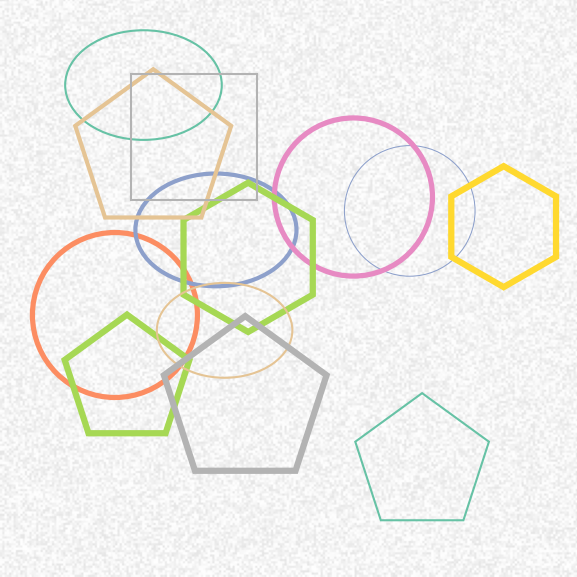[{"shape": "oval", "thickness": 1, "radius": 0.68, "center": [0.248, 0.852]}, {"shape": "pentagon", "thickness": 1, "radius": 0.61, "center": [0.731, 0.197]}, {"shape": "circle", "thickness": 2.5, "radius": 0.71, "center": [0.199, 0.454]}, {"shape": "circle", "thickness": 0.5, "radius": 0.57, "center": [0.71, 0.634]}, {"shape": "oval", "thickness": 2, "radius": 0.7, "center": [0.374, 0.601]}, {"shape": "circle", "thickness": 2.5, "radius": 0.68, "center": [0.612, 0.658]}, {"shape": "hexagon", "thickness": 3, "radius": 0.65, "center": [0.43, 0.554]}, {"shape": "pentagon", "thickness": 3, "radius": 0.57, "center": [0.22, 0.341]}, {"shape": "hexagon", "thickness": 3, "radius": 0.52, "center": [0.872, 0.607]}, {"shape": "oval", "thickness": 1, "radius": 0.59, "center": [0.389, 0.427]}, {"shape": "pentagon", "thickness": 2, "radius": 0.71, "center": [0.265, 0.737]}, {"shape": "pentagon", "thickness": 3, "radius": 0.74, "center": [0.425, 0.304]}, {"shape": "square", "thickness": 1, "radius": 0.55, "center": [0.336, 0.762]}]